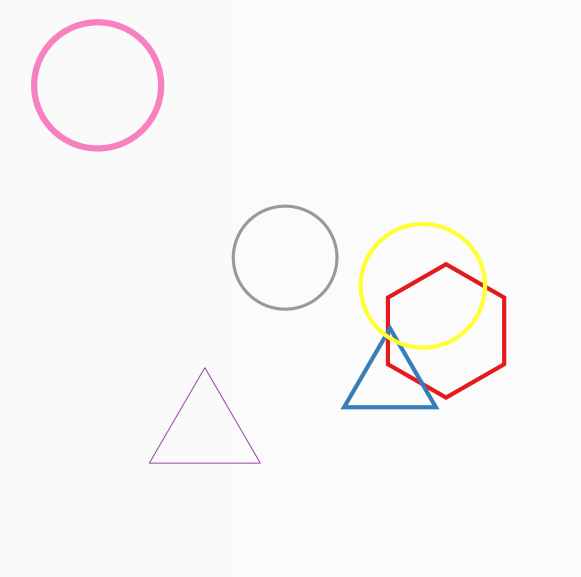[{"shape": "hexagon", "thickness": 2, "radius": 0.58, "center": [0.767, 0.426]}, {"shape": "triangle", "thickness": 2, "radius": 0.46, "center": [0.671, 0.34]}, {"shape": "triangle", "thickness": 0.5, "radius": 0.55, "center": [0.352, 0.252]}, {"shape": "circle", "thickness": 2, "radius": 0.53, "center": [0.728, 0.504]}, {"shape": "circle", "thickness": 3, "radius": 0.55, "center": [0.168, 0.851]}, {"shape": "circle", "thickness": 1.5, "radius": 0.45, "center": [0.491, 0.553]}]